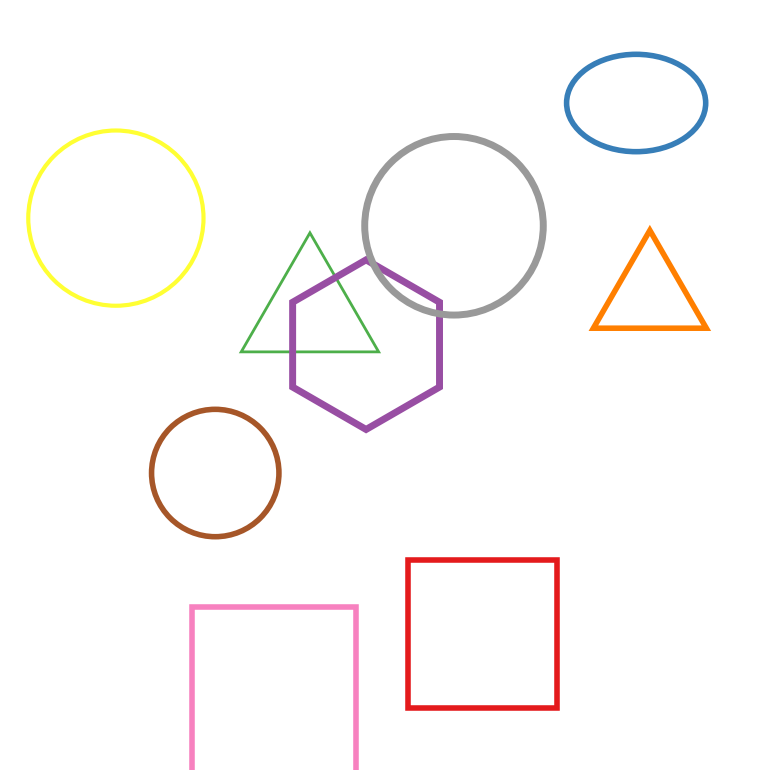[{"shape": "square", "thickness": 2, "radius": 0.48, "center": [0.626, 0.177]}, {"shape": "oval", "thickness": 2, "radius": 0.45, "center": [0.826, 0.866]}, {"shape": "triangle", "thickness": 1, "radius": 0.52, "center": [0.403, 0.595]}, {"shape": "hexagon", "thickness": 2.5, "radius": 0.55, "center": [0.475, 0.552]}, {"shape": "triangle", "thickness": 2, "radius": 0.42, "center": [0.844, 0.616]}, {"shape": "circle", "thickness": 1.5, "radius": 0.57, "center": [0.151, 0.717]}, {"shape": "circle", "thickness": 2, "radius": 0.41, "center": [0.28, 0.386]}, {"shape": "square", "thickness": 2, "radius": 0.53, "center": [0.356, 0.105]}, {"shape": "circle", "thickness": 2.5, "radius": 0.58, "center": [0.59, 0.707]}]